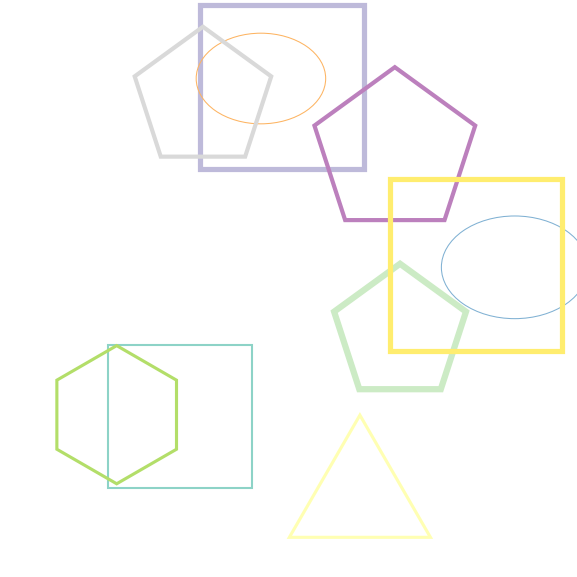[{"shape": "square", "thickness": 1, "radius": 0.62, "center": [0.312, 0.278]}, {"shape": "triangle", "thickness": 1.5, "radius": 0.71, "center": [0.623, 0.139]}, {"shape": "square", "thickness": 2.5, "radius": 0.71, "center": [0.488, 0.848]}, {"shape": "oval", "thickness": 0.5, "radius": 0.63, "center": [0.891, 0.536]}, {"shape": "oval", "thickness": 0.5, "radius": 0.56, "center": [0.452, 0.863]}, {"shape": "hexagon", "thickness": 1.5, "radius": 0.6, "center": [0.202, 0.281]}, {"shape": "pentagon", "thickness": 2, "radius": 0.62, "center": [0.351, 0.828]}, {"shape": "pentagon", "thickness": 2, "radius": 0.73, "center": [0.684, 0.736]}, {"shape": "pentagon", "thickness": 3, "radius": 0.6, "center": [0.693, 0.422]}, {"shape": "square", "thickness": 2.5, "radius": 0.75, "center": [0.824, 0.54]}]